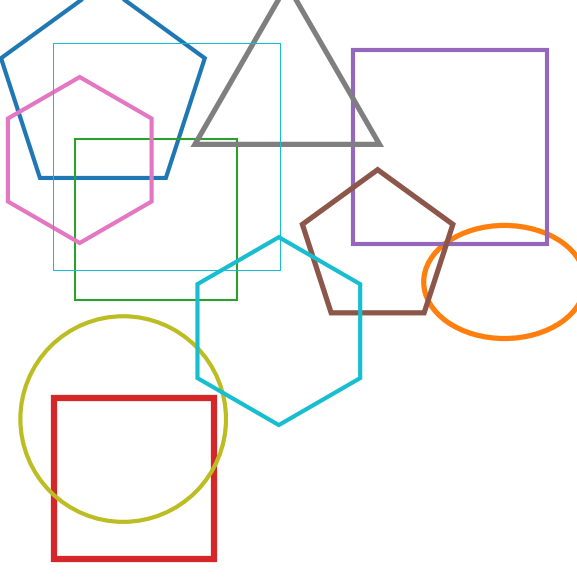[{"shape": "pentagon", "thickness": 2, "radius": 0.93, "center": [0.178, 0.841]}, {"shape": "oval", "thickness": 2.5, "radius": 0.7, "center": [0.874, 0.511]}, {"shape": "square", "thickness": 1, "radius": 0.7, "center": [0.271, 0.619]}, {"shape": "square", "thickness": 3, "radius": 0.7, "center": [0.232, 0.17]}, {"shape": "square", "thickness": 2, "radius": 0.84, "center": [0.779, 0.745]}, {"shape": "pentagon", "thickness": 2.5, "radius": 0.68, "center": [0.654, 0.568]}, {"shape": "hexagon", "thickness": 2, "radius": 0.72, "center": [0.138, 0.722]}, {"shape": "triangle", "thickness": 2.5, "radius": 0.92, "center": [0.497, 0.841]}, {"shape": "circle", "thickness": 2, "radius": 0.89, "center": [0.213, 0.273]}, {"shape": "hexagon", "thickness": 2, "radius": 0.81, "center": [0.483, 0.426]}, {"shape": "square", "thickness": 0.5, "radius": 0.98, "center": [0.288, 0.727]}]